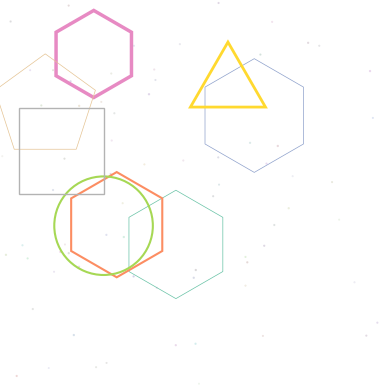[{"shape": "hexagon", "thickness": 0.5, "radius": 0.7, "center": [0.457, 0.365]}, {"shape": "hexagon", "thickness": 1.5, "radius": 0.68, "center": [0.303, 0.416]}, {"shape": "hexagon", "thickness": 0.5, "radius": 0.74, "center": [0.66, 0.7]}, {"shape": "hexagon", "thickness": 2.5, "radius": 0.57, "center": [0.244, 0.86]}, {"shape": "circle", "thickness": 1.5, "radius": 0.64, "center": [0.269, 0.414]}, {"shape": "triangle", "thickness": 2, "radius": 0.56, "center": [0.592, 0.778]}, {"shape": "pentagon", "thickness": 0.5, "radius": 0.68, "center": [0.118, 0.723]}, {"shape": "square", "thickness": 1, "radius": 0.55, "center": [0.16, 0.608]}]